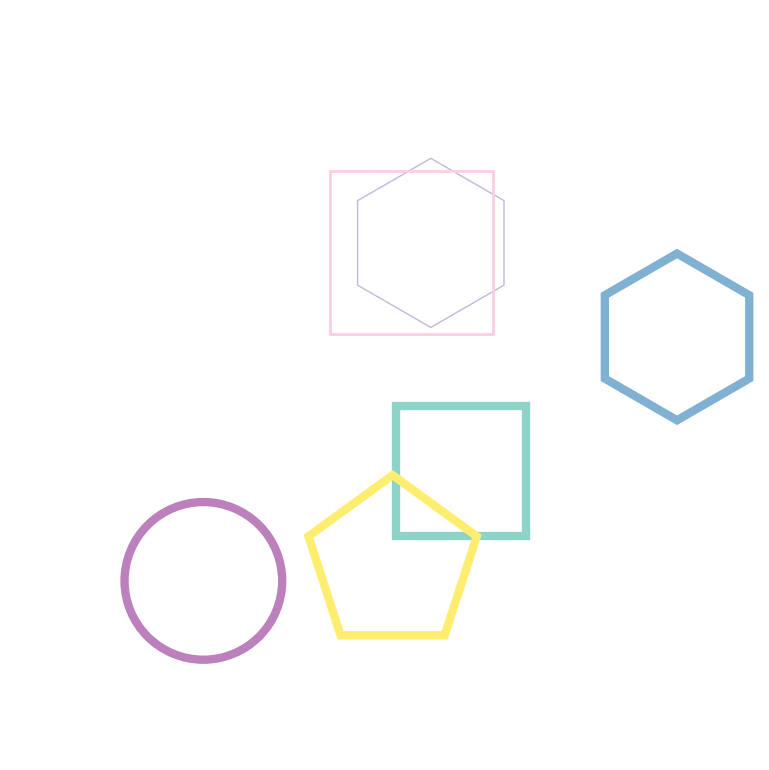[{"shape": "square", "thickness": 3, "radius": 0.42, "center": [0.599, 0.388]}, {"shape": "hexagon", "thickness": 0.5, "radius": 0.55, "center": [0.559, 0.685]}, {"shape": "hexagon", "thickness": 3, "radius": 0.54, "center": [0.879, 0.562]}, {"shape": "square", "thickness": 1, "radius": 0.53, "center": [0.534, 0.672]}, {"shape": "circle", "thickness": 3, "radius": 0.51, "center": [0.264, 0.246]}, {"shape": "pentagon", "thickness": 3, "radius": 0.57, "center": [0.51, 0.268]}]